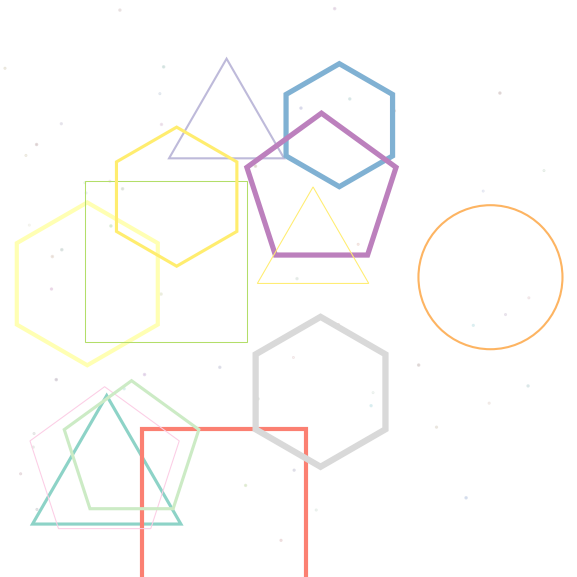[{"shape": "triangle", "thickness": 1.5, "radius": 0.74, "center": [0.185, 0.166]}, {"shape": "hexagon", "thickness": 2, "radius": 0.7, "center": [0.151, 0.508]}, {"shape": "triangle", "thickness": 1, "radius": 0.58, "center": [0.392, 0.782]}, {"shape": "square", "thickness": 2, "radius": 0.71, "center": [0.388, 0.113]}, {"shape": "hexagon", "thickness": 2.5, "radius": 0.53, "center": [0.588, 0.782]}, {"shape": "circle", "thickness": 1, "radius": 0.62, "center": [0.849, 0.519]}, {"shape": "square", "thickness": 0.5, "radius": 0.7, "center": [0.288, 0.547]}, {"shape": "pentagon", "thickness": 0.5, "radius": 0.68, "center": [0.181, 0.194]}, {"shape": "hexagon", "thickness": 3, "radius": 0.65, "center": [0.555, 0.321]}, {"shape": "pentagon", "thickness": 2.5, "radius": 0.68, "center": [0.557, 0.667]}, {"shape": "pentagon", "thickness": 1.5, "radius": 0.61, "center": [0.228, 0.217]}, {"shape": "triangle", "thickness": 0.5, "radius": 0.56, "center": [0.542, 0.564]}, {"shape": "hexagon", "thickness": 1.5, "radius": 0.6, "center": [0.306, 0.659]}]